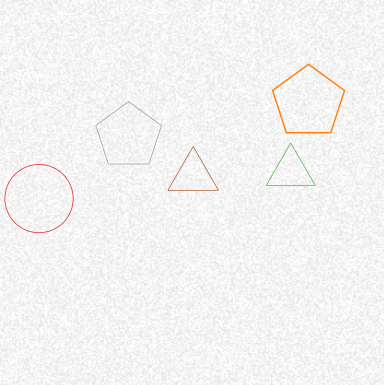[{"shape": "circle", "thickness": 0.5, "radius": 0.44, "center": [0.101, 0.484]}, {"shape": "triangle", "thickness": 0.5, "radius": 0.37, "center": [0.755, 0.555]}, {"shape": "pentagon", "thickness": 1, "radius": 0.49, "center": [0.801, 0.735]}, {"shape": "triangle", "thickness": 0.5, "radius": 0.38, "center": [0.502, 0.544]}, {"shape": "pentagon", "thickness": 0.5, "radius": 0.45, "center": [0.334, 0.646]}]